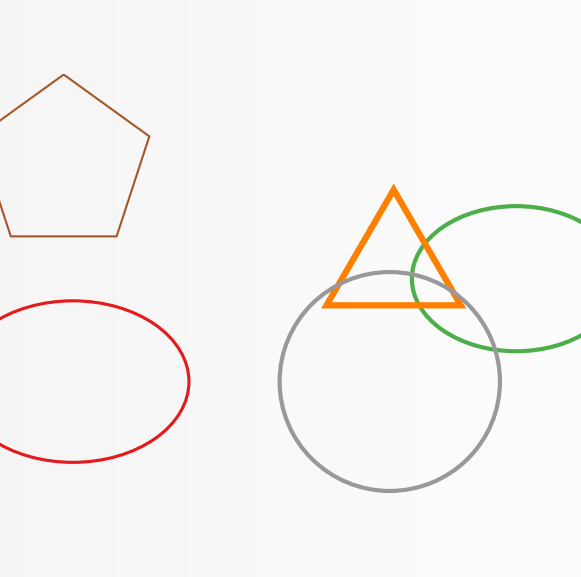[{"shape": "oval", "thickness": 1.5, "radius": 1.0, "center": [0.125, 0.338]}, {"shape": "oval", "thickness": 2, "radius": 0.9, "center": [0.888, 0.517]}, {"shape": "triangle", "thickness": 3, "radius": 0.67, "center": [0.677, 0.537]}, {"shape": "pentagon", "thickness": 1, "radius": 0.77, "center": [0.11, 0.715]}, {"shape": "circle", "thickness": 2, "radius": 0.95, "center": [0.671, 0.339]}]